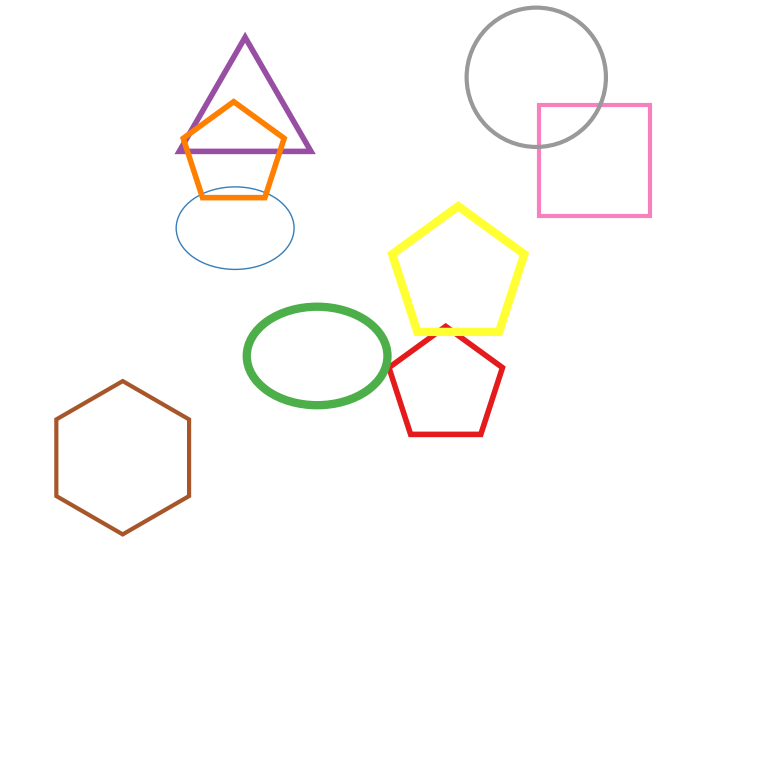[{"shape": "pentagon", "thickness": 2, "radius": 0.39, "center": [0.579, 0.499]}, {"shape": "oval", "thickness": 0.5, "radius": 0.38, "center": [0.305, 0.704]}, {"shape": "oval", "thickness": 3, "radius": 0.46, "center": [0.412, 0.538]}, {"shape": "triangle", "thickness": 2, "radius": 0.49, "center": [0.318, 0.853]}, {"shape": "pentagon", "thickness": 2, "radius": 0.34, "center": [0.304, 0.799]}, {"shape": "pentagon", "thickness": 3, "radius": 0.45, "center": [0.595, 0.642]}, {"shape": "hexagon", "thickness": 1.5, "radius": 0.5, "center": [0.159, 0.406]}, {"shape": "square", "thickness": 1.5, "radius": 0.36, "center": [0.772, 0.791]}, {"shape": "circle", "thickness": 1.5, "radius": 0.45, "center": [0.696, 0.9]}]